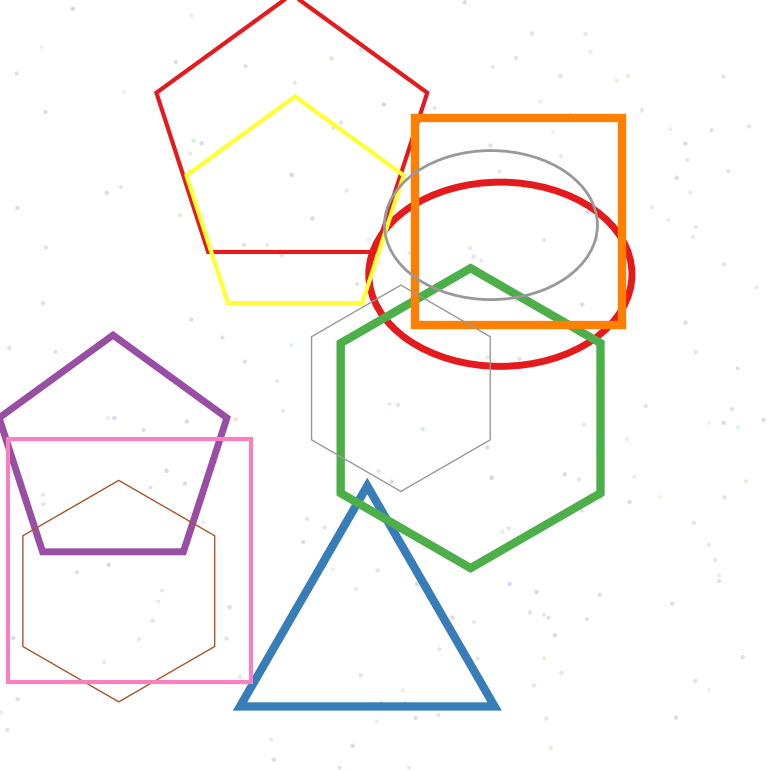[{"shape": "pentagon", "thickness": 1.5, "radius": 0.92, "center": [0.379, 0.822]}, {"shape": "oval", "thickness": 2.5, "radius": 0.85, "center": [0.65, 0.644]}, {"shape": "triangle", "thickness": 3, "radius": 0.95, "center": [0.477, 0.178]}, {"shape": "hexagon", "thickness": 3, "radius": 0.97, "center": [0.611, 0.457]}, {"shape": "pentagon", "thickness": 2.5, "radius": 0.78, "center": [0.147, 0.409]}, {"shape": "square", "thickness": 3, "radius": 0.67, "center": [0.673, 0.712]}, {"shape": "pentagon", "thickness": 1.5, "radius": 0.74, "center": [0.383, 0.726]}, {"shape": "hexagon", "thickness": 0.5, "radius": 0.72, "center": [0.154, 0.232]}, {"shape": "square", "thickness": 1.5, "radius": 0.79, "center": [0.168, 0.272]}, {"shape": "hexagon", "thickness": 0.5, "radius": 0.67, "center": [0.521, 0.496]}, {"shape": "oval", "thickness": 1, "radius": 0.69, "center": [0.638, 0.708]}]